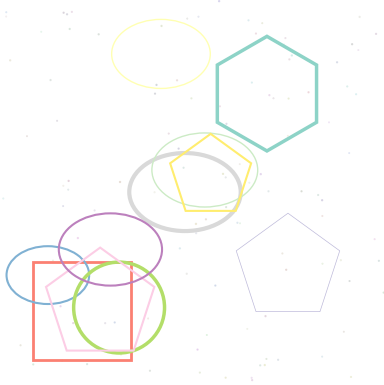[{"shape": "hexagon", "thickness": 2.5, "radius": 0.74, "center": [0.693, 0.757]}, {"shape": "oval", "thickness": 1, "radius": 0.64, "center": [0.418, 0.86]}, {"shape": "pentagon", "thickness": 0.5, "radius": 0.71, "center": [0.748, 0.305]}, {"shape": "square", "thickness": 2, "radius": 0.64, "center": [0.212, 0.192]}, {"shape": "oval", "thickness": 1.5, "radius": 0.54, "center": [0.124, 0.285]}, {"shape": "circle", "thickness": 2.5, "radius": 0.59, "center": [0.309, 0.201]}, {"shape": "pentagon", "thickness": 1.5, "radius": 0.74, "center": [0.26, 0.209]}, {"shape": "oval", "thickness": 3, "radius": 0.72, "center": [0.481, 0.501]}, {"shape": "oval", "thickness": 1.5, "radius": 0.67, "center": [0.287, 0.352]}, {"shape": "oval", "thickness": 1, "radius": 0.69, "center": [0.532, 0.558]}, {"shape": "pentagon", "thickness": 1.5, "radius": 0.55, "center": [0.547, 0.542]}]